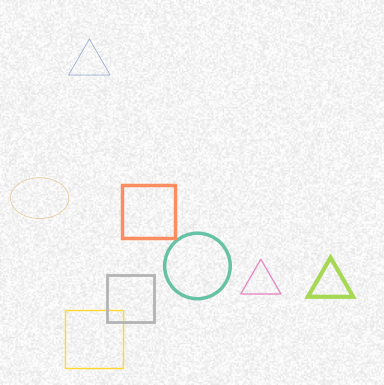[{"shape": "circle", "thickness": 2.5, "radius": 0.43, "center": [0.513, 0.309]}, {"shape": "square", "thickness": 2.5, "radius": 0.35, "center": [0.386, 0.45]}, {"shape": "triangle", "thickness": 0.5, "radius": 0.31, "center": [0.232, 0.836]}, {"shape": "triangle", "thickness": 1, "radius": 0.3, "center": [0.678, 0.266]}, {"shape": "triangle", "thickness": 3, "radius": 0.34, "center": [0.859, 0.263]}, {"shape": "square", "thickness": 1, "radius": 0.38, "center": [0.244, 0.119]}, {"shape": "oval", "thickness": 0.5, "radius": 0.38, "center": [0.103, 0.485]}, {"shape": "square", "thickness": 2, "radius": 0.3, "center": [0.34, 0.225]}]